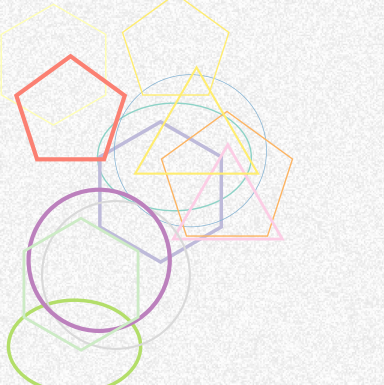[{"shape": "oval", "thickness": 1, "radius": 1.0, "center": [0.453, 0.592]}, {"shape": "hexagon", "thickness": 1, "radius": 0.78, "center": [0.139, 0.832]}, {"shape": "hexagon", "thickness": 2.5, "radius": 0.91, "center": [0.417, 0.502]}, {"shape": "pentagon", "thickness": 3, "radius": 0.74, "center": [0.183, 0.706]}, {"shape": "circle", "thickness": 0.5, "radius": 0.99, "center": [0.495, 0.608]}, {"shape": "pentagon", "thickness": 1, "radius": 0.89, "center": [0.59, 0.532]}, {"shape": "oval", "thickness": 2.5, "radius": 0.86, "center": [0.194, 0.1]}, {"shape": "triangle", "thickness": 2, "radius": 0.82, "center": [0.592, 0.461]}, {"shape": "circle", "thickness": 1.5, "radius": 0.96, "center": [0.301, 0.286]}, {"shape": "circle", "thickness": 3, "radius": 0.92, "center": [0.258, 0.324]}, {"shape": "hexagon", "thickness": 2, "radius": 0.86, "center": [0.21, 0.262]}, {"shape": "pentagon", "thickness": 1, "radius": 0.73, "center": [0.456, 0.871]}, {"shape": "triangle", "thickness": 1.5, "radius": 0.92, "center": [0.511, 0.641]}]